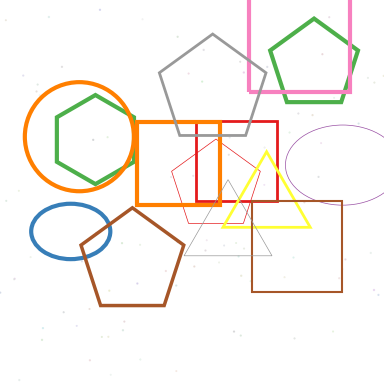[{"shape": "square", "thickness": 2, "radius": 0.52, "center": [0.615, 0.582]}, {"shape": "pentagon", "thickness": 0.5, "radius": 0.61, "center": [0.561, 0.518]}, {"shape": "oval", "thickness": 3, "radius": 0.51, "center": [0.184, 0.399]}, {"shape": "pentagon", "thickness": 3, "radius": 0.6, "center": [0.816, 0.832]}, {"shape": "hexagon", "thickness": 3, "radius": 0.58, "center": [0.248, 0.637]}, {"shape": "oval", "thickness": 0.5, "radius": 0.74, "center": [0.89, 0.571]}, {"shape": "square", "thickness": 3, "radius": 0.54, "center": [0.464, 0.575]}, {"shape": "circle", "thickness": 3, "radius": 0.71, "center": [0.206, 0.645]}, {"shape": "triangle", "thickness": 2, "radius": 0.65, "center": [0.692, 0.475]}, {"shape": "pentagon", "thickness": 2.5, "radius": 0.7, "center": [0.344, 0.32]}, {"shape": "square", "thickness": 1.5, "radius": 0.59, "center": [0.771, 0.36]}, {"shape": "square", "thickness": 3, "radius": 0.66, "center": [0.778, 0.893]}, {"shape": "pentagon", "thickness": 2, "radius": 0.73, "center": [0.552, 0.766]}, {"shape": "triangle", "thickness": 0.5, "radius": 0.66, "center": [0.592, 0.402]}]